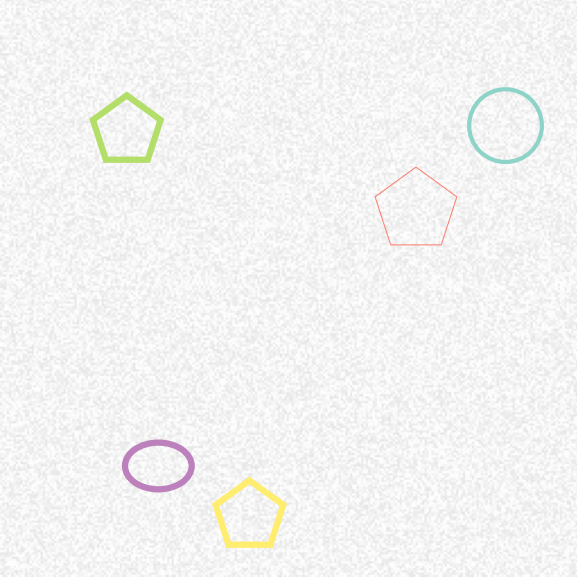[{"shape": "circle", "thickness": 2, "radius": 0.31, "center": [0.875, 0.782]}, {"shape": "pentagon", "thickness": 0.5, "radius": 0.37, "center": [0.72, 0.635]}, {"shape": "pentagon", "thickness": 3, "radius": 0.31, "center": [0.22, 0.772]}, {"shape": "oval", "thickness": 3, "radius": 0.29, "center": [0.274, 0.192]}, {"shape": "pentagon", "thickness": 3, "radius": 0.31, "center": [0.432, 0.106]}]